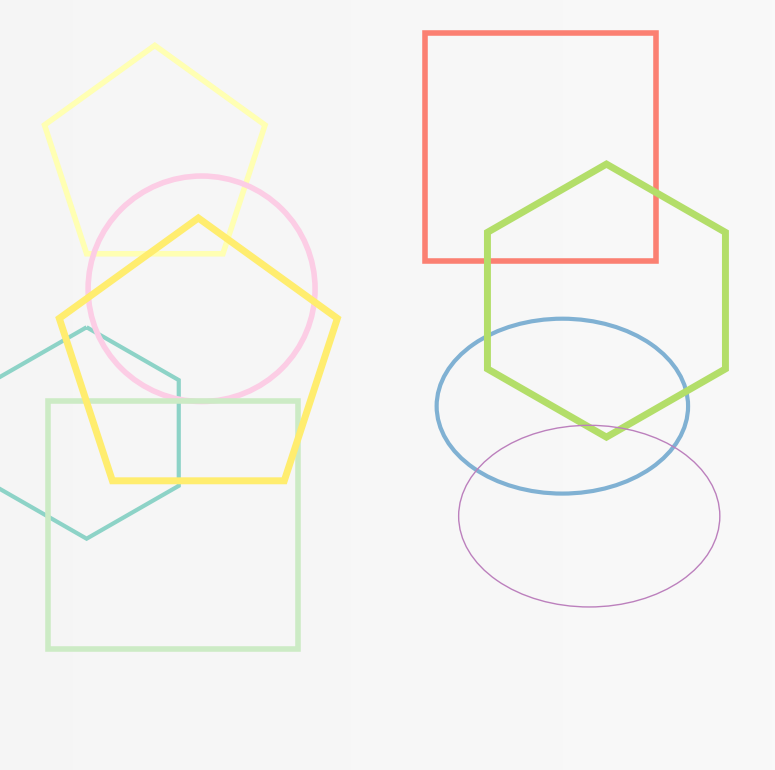[{"shape": "hexagon", "thickness": 1.5, "radius": 0.69, "center": [0.112, 0.438]}, {"shape": "pentagon", "thickness": 2, "radius": 0.75, "center": [0.2, 0.791]}, {"shape": "square", "thickness": 2, "radius": 0.74, "center": [0.697, 0.809]}, {"shape": "oval", "thickness": 1.5, "radius": 0.81, "center": [0.726, 0.473]}, {"shape": "hexagon", "thickness": 2.5, "radius": 0.89, "center": [0.783, 0.61]}, {"shape": "circle", "thickness": 2, "radius": 0.73, "center": [0.26, 0.625]}, {"shape": "oval", "thickness": 0.5, "radius": 0.84, "center": [0.76, 0.33]}, {"shape": "square", "thickness": 2, "radius": 0.81, "center": [0.223, 0.318]}, {"shape": "pentagon", "thickness": 2.5, "radius": 0.94, "center": [0.256, 0.528]}]